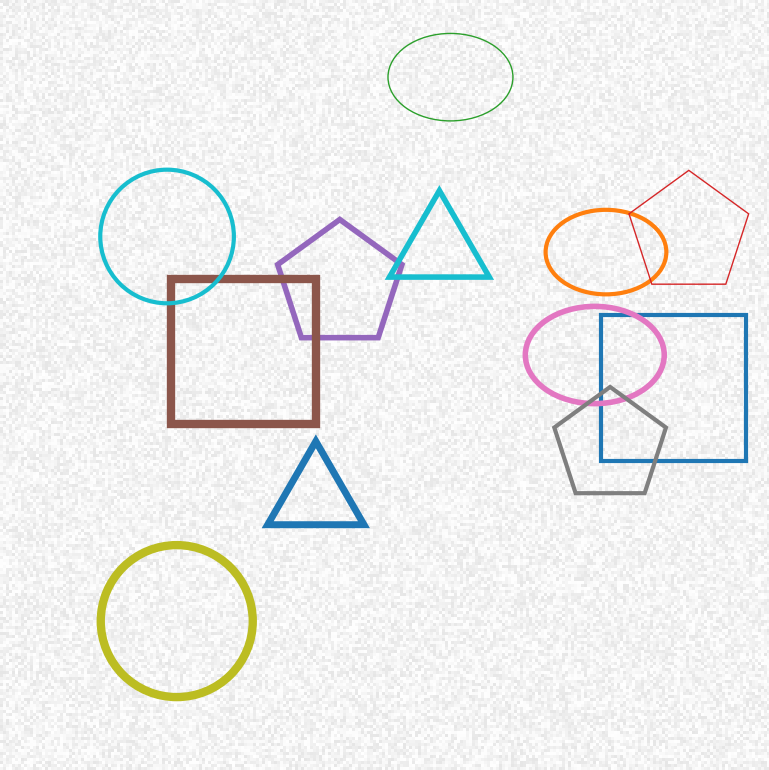[{"shape": "square", "thickness": 1.5, "radius": 0.47, "center": [0.875, 0.496]}, {"shape": "triangle", "thickness": 2.5, "radius": 0.36, "center": [0.41, 0.355]}, {"shape": "oval", "thickness": 1.5, "radius": 0.39, "center": [0.787, 0.673]}, {"shape": "oval", "thickness": 0.5, "radius": 0.41, "center": [0.585, 0.9]}, {"shape": "pentagon", "thickness": 0.5, "radius": 0.41, "center": [0.895, 0.697]}, {"shape": "pentagon", "thickness": 2, "radius": 0.42, "center": [0.441, 0.63]}, {"shape": "square", "thickness": 3, "radius": 0.47, "center": [0.316, 0.543]}, {"shape": "oval", "thickness": 2, "radius": 0.45, "center": [0.772, 0.539]}, {"shape": "pentagon", "thickness": 1.5, "radius": 0.38, "center": [0.792, 0.421]}, {"shape": "circle", "thickness": 3, "radius": 0.49, "center": [0.23, 0.193]}, {"shape": "triangle", "thickness": 2, "radius": 0.37, "center": [0.571, 0.678]}, {"shape": "circle", "thickness": 1.5, "radius": 0.43, "center": [0.217, 0.693]}]